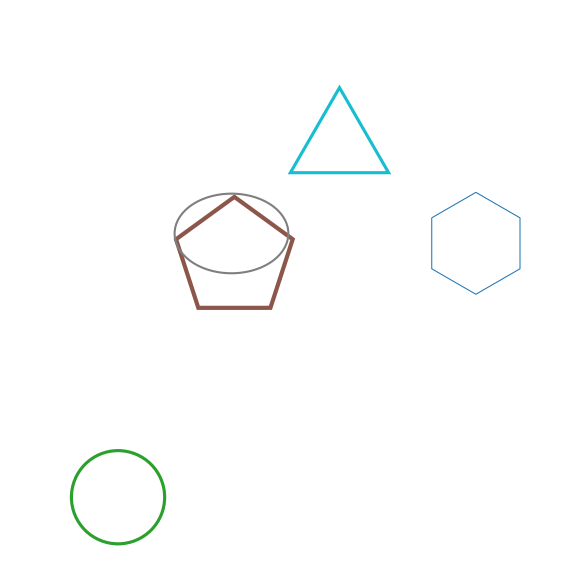[{"shape": "hexagon", "thickness": 0.5, "radius": 0.44, "center": [0.824, 0.578]}, {"shape": "circle", "thickness": 1.5, "radius": 0.4, "center": [0.204, 0.138]}, {"shape": "pentagon", "thickness": 2, "radius": 0.53, "center": [0.406, 0.552]}, {"shape": "oval", "thickness": 1, "radius": 0.49, "center": [0.401, 0.595]}, {"shape": "triangle", "thickness": 1.5, "radius": 0.49, "center": [0.588, 0.749]}]